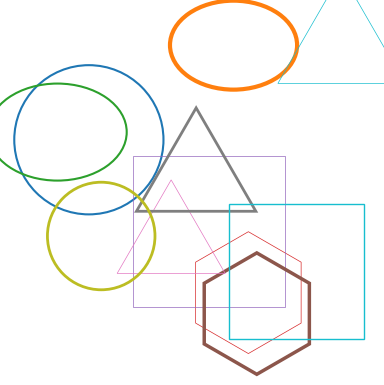[{"shape": "circle", "thickness": 1.5, "radius": 0.97, "center": [0.231, 0.637]}, {"shape": "oval", "thickness": 3, "radius": 0.83, "center": [0.607, 0.883]}, {"shape": "oval", "thickness": 1.5, "radius": 0.9, "center": [0.149, 0.657]}, {"shape": "hexagon", "thickness": 0.5, "radius": 0.79, "center": [0.645, 0.24]}, {"shape": "square", "thickness": 0.5, "radius": 0.98, "center": [0.543, 0.399]}, {"shape": "hexagon", "thickness": 2.5, "radius": 0.79, "center": [0.667, 0.185]}, {"shape": "triangle", "thickness": 0.5, "radius": 0.81, "center": [0.445, 0.371]}, {"shape": "triangle", "thickness": 2, "radius": 0.9, "center": [0.509, 0.541]}, {"shape": "circle", "thickness": 2, "radius": 0.7, "center": [0.263, 0.387]}, {"shape": "square", "thickness": 1, "radius": 0.88, "center": [0.77, 0.294]}, {"shape": "triangle", "thickness": 0.5, "radius": 0.95, "center": [0.887, 0.879]}]